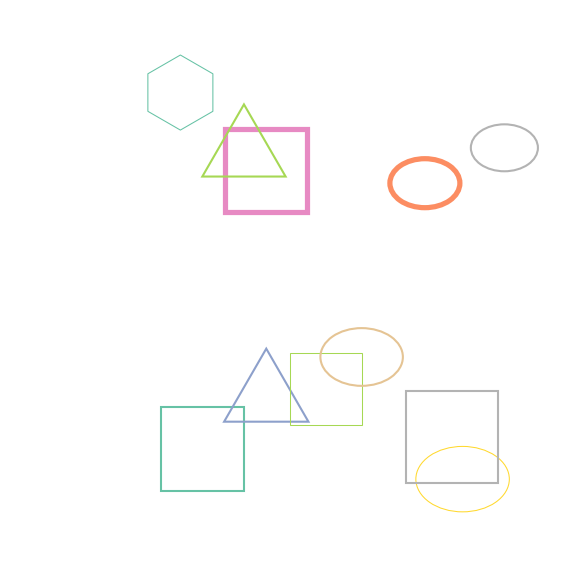[{"shape": "hexagon", "thickness": 0.5, "radius": 0.32, "center": [0.312, 0.839]}, {"shape": "square", "thickness": 1, "radius": 0.36, "center": [0.351, 0.222]}, {"shape": "oval", "thickness": 2.5, "radius": 0.3, "center": [0.736, 0.682]}, {"shape": "triangle", "thickness": 1, "radius": 0.42, "center": [0.461, 0.311]}, {"shape": "square", "thickness": 2.5, "radius": 0.36, "center": [0.46, 0.704]}, {"shape": "square", "thickness": 0.5, "radius": 0.31, "center": [0.565, 0.325]}, {"shape": "triangle", "thickness": 1, "radius": 0.42, "center": [0.422, 0.735]}, {"shape": "oval", "thickness": 0.5, "radius": 0.4, "center": [0.801, 0.169]}, {"shape": "oval", "thickness": 1, "radius": 0.36, "center": [0.626, 0.381]}, {"shape": "oval", "thickness": 1, "radius": 0.29, "center": [0.873, 0.743]}, {"shape": "square", "thickness": 1, "radius": 0.4, "center": [0.783, 0.243]}]